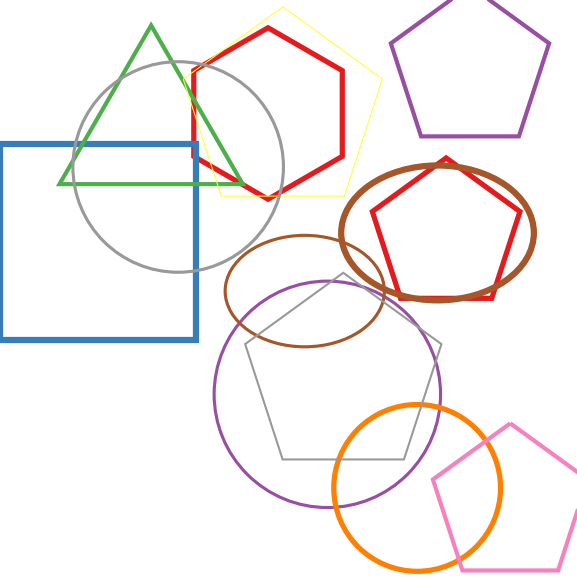[{"shape": "pentagon", "thickness": 2.5, "radius": 0.67, "center": [0.773, 0.591]}, {"shape": "hexagon", "thickness": 2.5, "radius": 0.74, "center": [0.464, 0.803]}, {"shape": "square", "thickness": 3, "radius": 0.85, "center": [0.17, 0.581]}, {"shape": "triangle", "thickness": 2, "radius": 0.92, "center": [0.262, 0.772]}, {"shape": "pentagon", "thickness": 2, "radius": 0.72, "center": [0.814, 0.88]}, {"shape": "circle", "thickness": 1.5, "radius": 0.98, "center": [0.567, 0.316]}, {"shape": "circle", "thickness": 2.5, "radius": 0.72, "center": [0.722, 0.154]}, {"shape": "pentagon", "thickness": 0.5, "radius": 0.91, "center": [0.49, 0.806]}, {"shape": "oval", "thickness": 1.5, "radius": 0.69, "center": [0.528, 0.495]}, {"shape": "oval", "thickness": 3, "radius": 0.83, "center": [0.758, 0.596]}, {"shape": "pentagon", "thickness": 2, "radius": 0.7, "center": [0.884, 0.125]}, {"shape": "circle", "thickness": 1.5, "radius": 0.91, "center": [0.309, 0.71]}, {"shape": "pentagon", "thickness": 1, "radius": 0.89, "center": [0.594, 0.348]}]